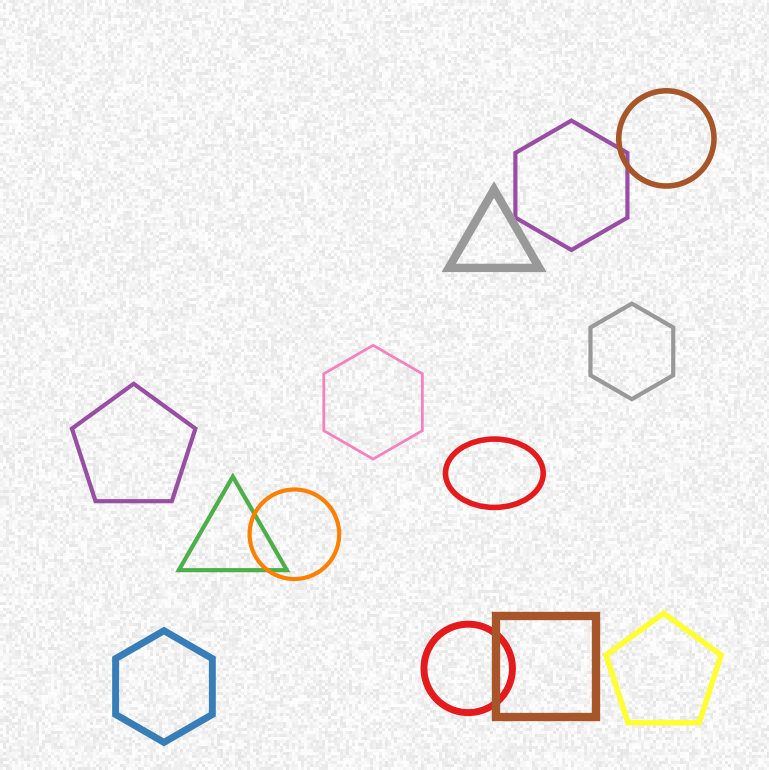[{"shape": "oval", "thickness": 2, "radius": 0.32, "center": [0.642, 0.385]}, {"shape": "circle", "thickness": 2.5, "radius": 0.29, "center": [0.608, 0.132]}, {"shape": "hexagon", "thickness": 2.5, "radius": 0.36, "center": [0.213, 0.108]}, {"shape": "triangle", "thickness": 1.5, "radius": 0.41, "center": [0.302, 0.3]}, {"shape": "pentagon", "thickness": 1.5, "radius": 0.42, "center": [0.174, 0.417]}, {"shape": "hexagon", "thickness": 1.5, "radius": 0.42, "center": [0.742, 0.759]}, {"shape": "circle", "thickness": 1.5, "radius": 0.29, "center": [0.382, 0.306]}, {"shape": "pentagon", "thickness": 2, "radius": 0.39, "center": [0.862, 0.125]}, {"shape": "square", "thickness": 3, "radius": 0.33, "center": [0.709, 0.135]}, {"shape": "circle", "thickness": 2, "radius": 0.31, "center": [0.865, 0.82]}, {"shape": "hexagon", "thickness": 1, "radius": 0.37, "center": [0.485, 0.478]}, {"shape": "triangle", "thickness": 3, "radius": 0.34, "center": [0.642, 0.686]}, {"shape": "hexagon", "thickness": 1.5, "radius": 0.31, "center": [0.821, 0.544]}]